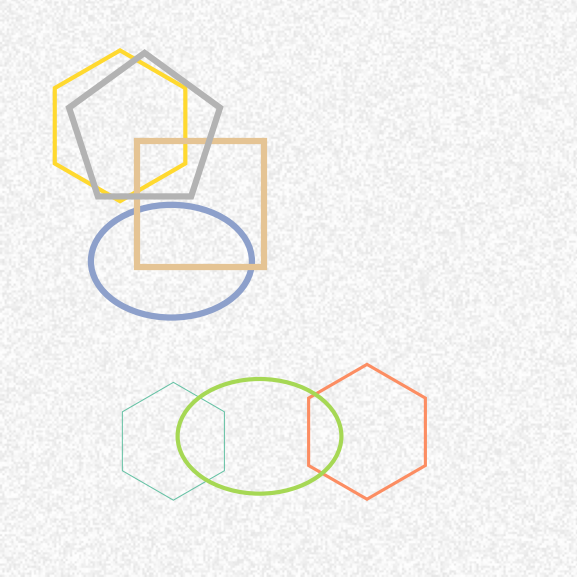[{"shape": "hexagon", "thickness": 0.5, "radius": 0.51, "center": [0.3, 0.235]}, {"shape": "hexagon", "thickness": 1.5, "radius": 0.58, "center": [0.636, 0.251]}, {"shape": "oval", "thickness": 3, "radius": 0.7, "center": [0.297, 0.547]}, {"shape": "oval", "thickness": 2, "radius": 0.71, "center": [0.449, 0.244]}, {"shape": "hexagon", "thickness": 2, "radius": 0.65, "center": [0.208, 0.781]}, {"shape": "square", "thickness": 3, "radius": 0.55, "center": [0.347, 0.646]}, {"shape": "pentagon", "thickness": 3, "radius": 0.69, "center": [0.25, 0.77]}]